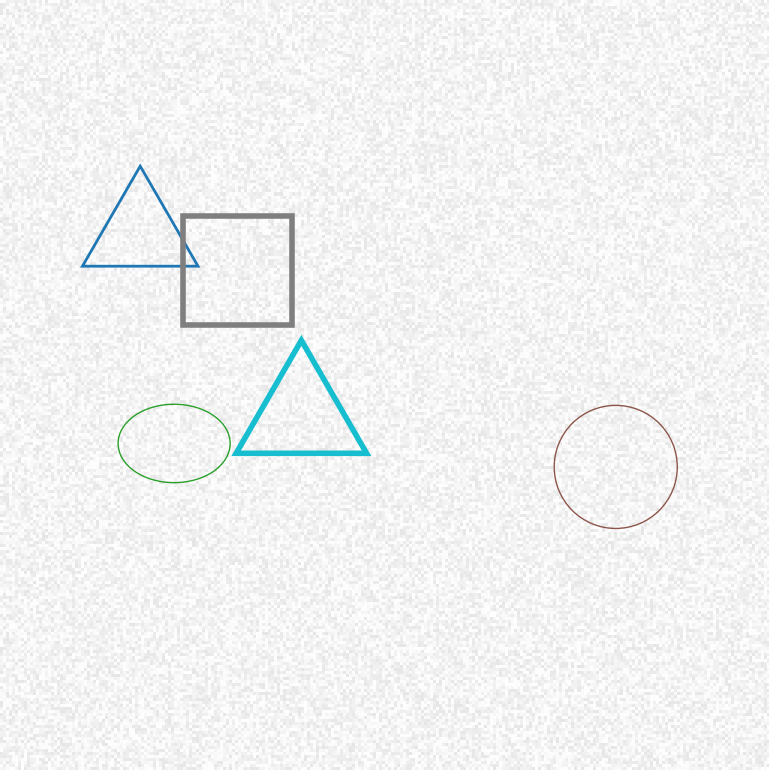[{"shape": "triangle", "thickness": 1, "radius": 0.43, "center": [0.182, 0.698]}, {"shape": "oval", "thickness": 0.5, "radius": 0.36, "center": [0.226, 0.424]}, {"shape": "circle", "thickness": 0.5, "radius": 0.4, "center": [0.8, 0.394]}, {"shape": "square", "thickness": 2, "radius": 0.35, "center": [0.309, 0.649]}, {"shape": "triangle", "thickness": 2, "radius": 0.49, "center": [0.391, 0.46]}]